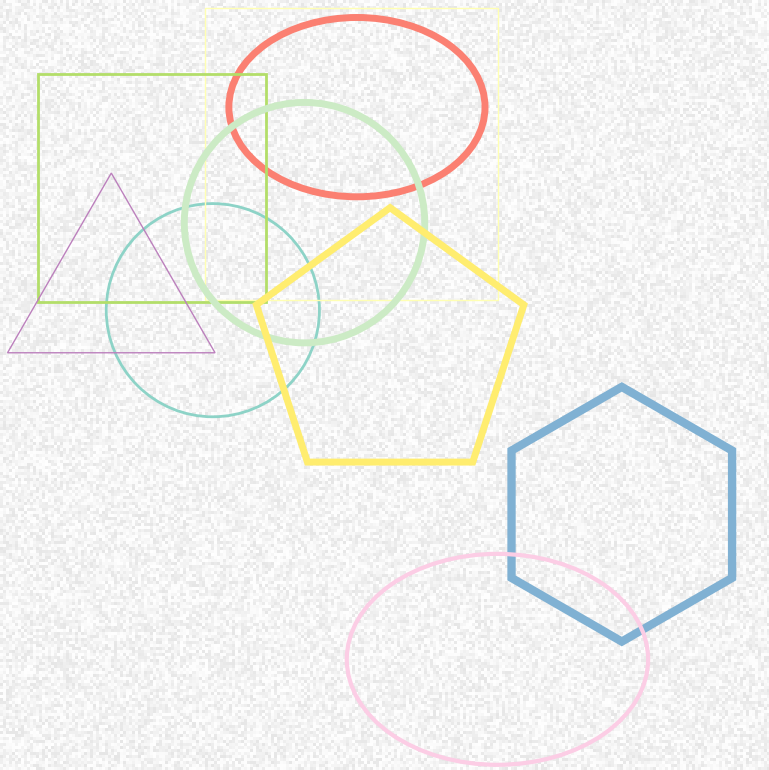[{"shape": "circle", "thickness": 1, "radius": 0.69, "center": [0.276, 0.597]}, {"shape": "square", "thickness": 0.5, "radius": 0.95, "center": [0.457, 0.8]}, {"shape": "oval", "thickness": 2.5, "radius": 0.83, "center": [0.464, 0.861]}, {"shape": "hexagon", "thickness": 3, "radius": 0.83, "center": [0.808, 0.332]}, {"shape": "square", "thickness": 1, "radius": 0.74, "center": [0.197, 0.756]}, {"shape": "oval", "thickness": 1.5, "radius": 0.98, "center": [0.646, 0.144]}, {"shape": "triangle", "thickness": 0.5, "radius": 0.78, "center": [0.145, 0.62]}, {"shape": "circle", "thickness": 2.5, "radius": 0.78, "center": [0.395, 0.711]}, {"shape": "pentagon", "thickness": 2.5, "radius": 0.91, "center": [0.507, 0.548]}]